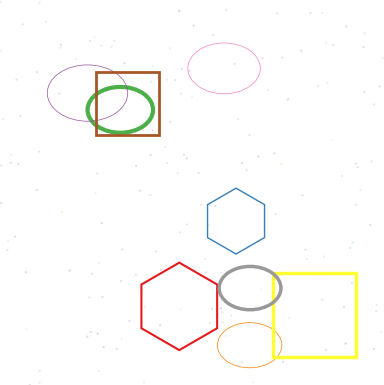[{"shape": "hexagon", "thickness": 1.5, "radius": 0.57, "center": [0.466, 0.204]}, {"shape": "hexagon", "thickness": 1, "radius": 0.43, "center": [0.613, 0.426]}, {"shape": "oval", "thickness": 3, "radius": 0.43, "center": [0.313, 0.715]}, {"shape": "oval", "thickness": 0.5, "radius": 0.52, "center": [0.227, 0.758]}, {"shape": "oval", "thickness": 0.5, "radius": 0.42, "center": [0.648, 0.103]}, {"shape": "square", "thickness": 2.5, "radius": 0.54, "center": [0.817, 0.182]}, {"shape": "square", "thickness": 2, "radius": 0.41, "center": [0.331, 0.732]}, {"shape": "oval", "thickness": 0.5, "radius": 0.47, "center": [0.582, 0.823]}, {"shape": "oval", "thickness": 2.5, "radius": 0.4, "center": [0.649, 0.252]}]